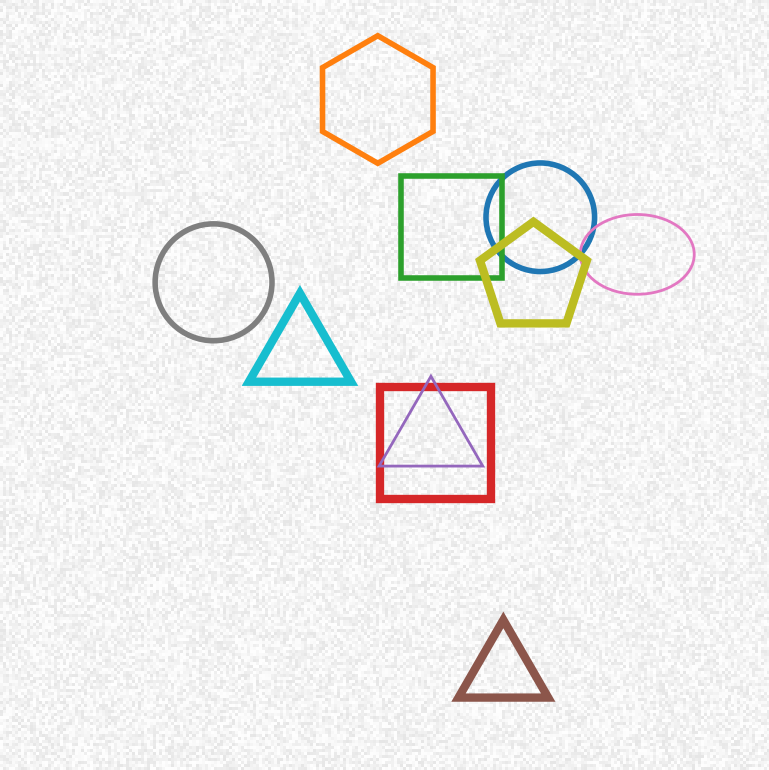[{"shape": "circle", "thickness": 2, "radius": 0.35, "center": [0.702, 0.718]}, {"shape": "hexagon", "thickness": 2, "radius": 0.41, "center": [0.491, 0.871]}, {"shape": "square", "thickness": 2, "radius": 0.33, "center": [0.586, 0.705]}, {"shape": "square", "thickness": 3, "radius": 0.36, "center": [0.566, 0.425]}, {"shape": "triangle", "thickness": 1, "radius": 0.39, "center": [0.56, 0.434]}, {"shape": "triangle", "thickness": 3, "radius": 0.34, "center": [0.654, 0.128]}, {"shape": "oval", "thickness": 1, "radius": 0.37, "center": [0.828, 0.67]}, {"shape": "circle", "thickness": 2, "radius": 0.38, "center": [0.277, 0.633]}, {"shape": "pentagon", "thickness": 3, "radius": 0.36, "center": [0.693, 0.639]}, {"shape": "triangle", "thickness": 3, "radius": 0.38, "center": [0.39, 0.543]}]